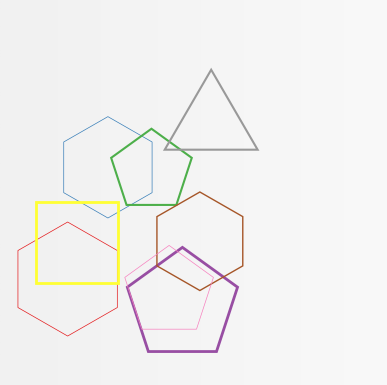[{"shape": "hexagon", "thickness": 0.5, "radius": 0.74, "center": [0.175, 0.275]}, {"shape": "hexagon", "thickness": 0.5, "radius": 0.66, "center": [0.278, 0.565]}, {"shape": "pentagon", "thickness": 1.5, "radius": 0.55, "center": [0.391, 0.556]}, {"shape": "pentagon", "thickness": 2, "radius": 0.75, "center": [0.471, 0.208]}, {"shape": "square", "thickness": 2, "radius": 0.53, "center": [0.199, 0.37]}, {"shape": "hexagon", "thickness": 1, "radius": 0.64, "center": [0.516, 0.373]}, {"shape": "pentagon", "thickness": 0.5, "radius": 0.6, "center": [0.436, 0.242]}, {"shape": "triangle", "thickness": 1.5, "radius": 0.69, "center": [0.545, 0.68]}]